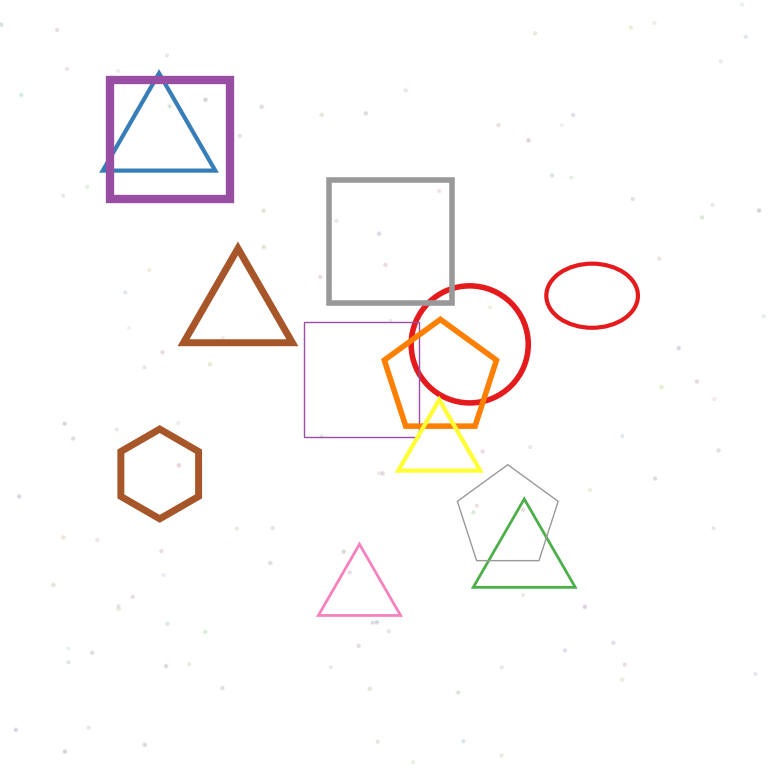[{"shape": "circle", "thickness": 2, "radius": 0.38, "center": [0.61, 0.553]}, {"shape": "oval", "thickness": 1.5, "radius": 0.3, "center": [0.769, 0.616]}, {"shape": "triangle", "thickness": 1.5, "radius": 0.42, "center": [0.207, 0.821]}, {"shape": "triangle", "thickness": 1, "radius": 0.38, "center": [0.681, 0.275]}, {"shape": "square", "thickness": 0.5, "radius": 0.37, "center": [0.47, 0.508]}, {"shape": "square", "thickness": 3, "radius": 0.39, "center": [0.221, 0.819]}, {"shape": "pentagon", "thickness": 2, "radius": 0.38, "center": [0.572, 0.509]}, {"shape": "triangle", "thickness": 1.5, "radius": 0.31, "center": [0.57, 0.419]}, {"shape": "hexagon", "thickness": 2.5, "radius": 0.29, "center": [0.207, 0.384]}, {"shape": "triangle", "thickness": 2.5, "radius": 0.41, "center": [0.309, 0.596]}, {"shape": "triangle", "thickness": 1, "radius": 0.31, "center": [0.467, 0.232]}, {"shape": "square", "thickness": 2, "radius": 0.4, "center": [0.507, 0.686]}, {"shape": "pentagon", "thickness": 0.5, "radius": 0.34, "center": [0.659, 0.328]}]